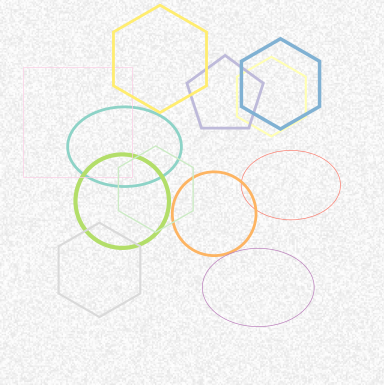[{"shape": "oval", "thickness": 2, "radius": 0.74, "center": [0.323, 0.619]}, {"shape": "hexagon", "thickness": 1.5, "radius": 0.52, "center": [0.705, 0.749]}, {"shape": "pentagon", "thickness": 2, "radius": 0.52, "center": [0.585, 0.752]}, {"shape": "oval", "thickness": 0.5, "radius": 0.64, "center": [0.755, 0.519]}, {"shape": "hexagon", "thickness": 2.5, "radius": 0.59, "center": [0.729, 0.782]}, {"shape": "circle", "thickness": 2, "radius": 0.54, "center": [0.556, 0.445]}, {"shape": "circle", "thickness": 3, "radius": 0.61, "center": [0.317, 0.478]}, {"shape": "square", "thickness": 0.5, "radius": 0.71, "center": [0.202, 0.683]}, {"shape": "hexagon", "thickness": 1.5, "radius": 0.61, "center": [0.258, 0.299]}, {"shape": "oval", "thickness": 0.5, "radius": 0.73, "center": [0.671, 0.253]}, {"shape": "hexagon", "thickness": 1, "radius": 0.56, "center": [0.405, 0.509]}, {"shape": "hexagon", "thickness": 2, "radius": 0.7, "center": [0.416, 0.847]}]